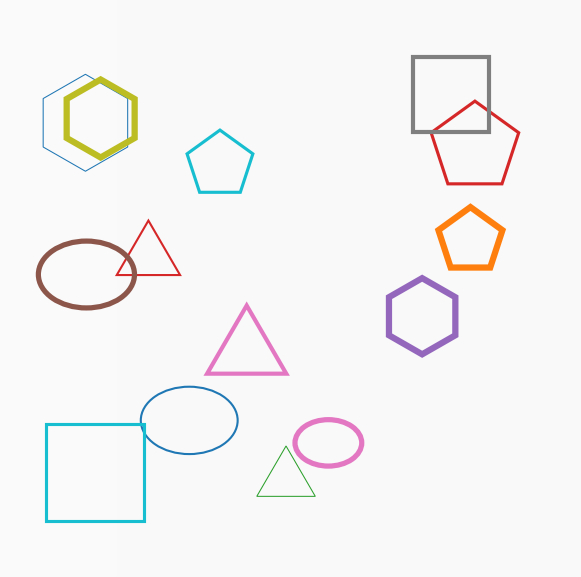[{"shape": "hexagon", "thickness": 0.5, "radius": 0.42, "center": [0.147, 0.787]}, {"shape": "oval", "thickness": 1, "radius": 0.42, "center": [0.326, 0.271]}, {"shape": "pentagon", "thickness": 3, "radius": 0.29, "center": [0.809, 0.583]}, {"shape": "triangle", "thickness": 0.5, "radius": 0.29, "center": [0.492, 0.169]}, {"shape": "pentagon", "thickness": 1.5, "radius": 0.4, "center": [0.817, 0.745]}, {"shape": "triangle", "thickness": 1, "radius": 0.31, "center": [0.255, 0.554]}, {"shape": "hexagon", "thickness": 3, "radius": 0.33, "center": [0.726, 0.452]}, {"shape": "oval", "thickness": 2.5, "radius": 0.41, "center": [0.149, 0.524]}, {"shape": "triangle", "thickness": 2, "radius": 0.39, "center": [0.424, 0.391]}, {"shape": "oval", "thickness": 2.5, "radius": 0.29, "center": [0.565, 0.232]}, {"shape": "square", "thickness": 2, "radius": 0.33, "center": [0.776, 0.835]}, {"shape": "hexagon", "thickness": 3, "radius": 0.34, "center": [0.173, 0.794]}, {"shape": "pentagon", "thickness": 1.5, "radius": 0.3, "center": [0.378, 0.714]}, {"shape": "square", "thickness": 1.5, "radius": 0.42, "center": [0.163, 0.18]}]